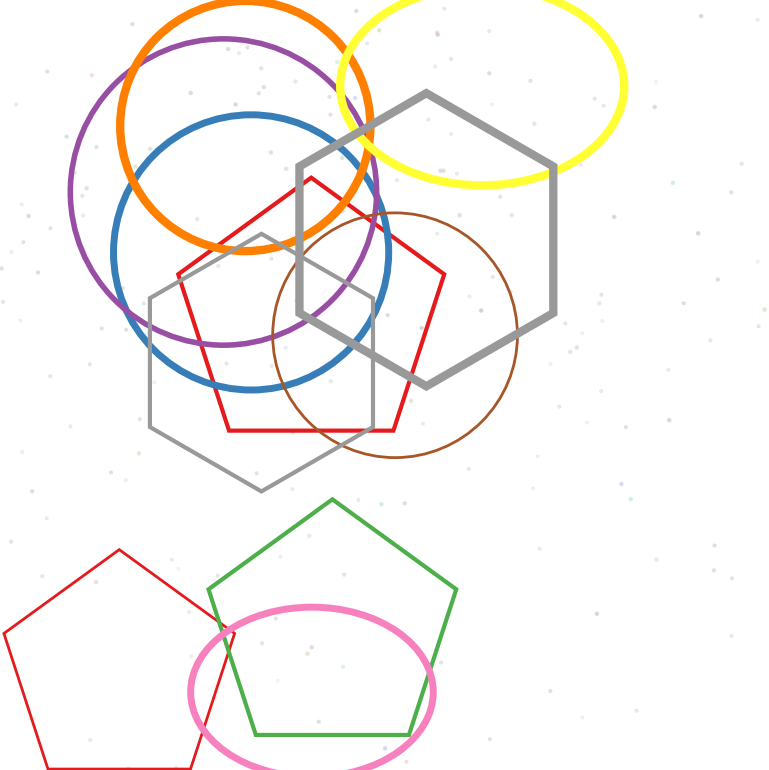[{"shape": "pentagon", "thickness": 1, "radius": 0.79, "center": [0.155, 0.129]}, {"shape": "pentagon", "thickness": 1.5, "radius": 0.91, "center": [0.404, 0.588]}, {"shape": "circle", "thickness": 2.5, "radius": 0.89, "center": [0.326, 0.672]}, {"shape": "pentagon", "thickness": 1.5, "radius": 0.85, "center": [0.432, 0.182]}, {"shape": "circle", "thickness": 2, "radius": 0.99, "center": [0.29, 0.751]}, {"shape": "circle", "thickness": 3, "radius": 0.81, "center": [0.319, 0.836]}, {"shape": "oval", "thickness": 3, "radius": 0.92, "center": [0.626, 0.888]}, {"shape": "circle", "thickness": 1, "radius": 0.79, "center": [0.513, 0.565]}, {"shape": "oval", "thickness": 2.5, "radius": 0.79, "center": [0.405, 0.101]}, {"shape": "hexagon", "thickness": 1.5, "radius": 0.84, "center": [0.34, 0.529]}, {"shape": "hexagon", "thickness": 3, "radius": 0.95, "center": [0.554, 0.689]}]